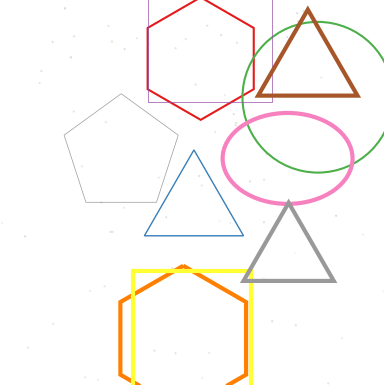[{"shape": "hexagon", "thickness": 1.5, "radius": 0.8, "center": [0.521, 0.848]}, {"shape": "triangle", "thickness": 1, "radius": 0.74, "center": [0.504, 0.462]}, {"shape": "circle", "thickness": 1.5, "radius": 0.98, "center": [0.826, 0.747]}, {"shape": "square", "thickness": 0.5, "radius": 0.81, "center": [0.545, 0.896]}, {"shape": "hexagon", "thickness": 3, "radius": 0.94, "center": [0.476, 0.121]}, {"shape": "square", "thickness": 3, "radius": 0.77, "center": [0.498, 0.142]}, {"shape": "triangle", "thickness": 3, "radius": 0.74, "center": [0.8, 0.826]}, {"shape": "oval", "thickness": 3, "radius": 0.84, "center": [0.747, 0.589]}, {"shape": "pentagon", "thickness": 0.5, "radius": 0.78, "center": [0.315, 0.601]}, {"shape": "triangle", "thickness": 3, "radius": 0.68, "center": [0.75, 0.338]}]